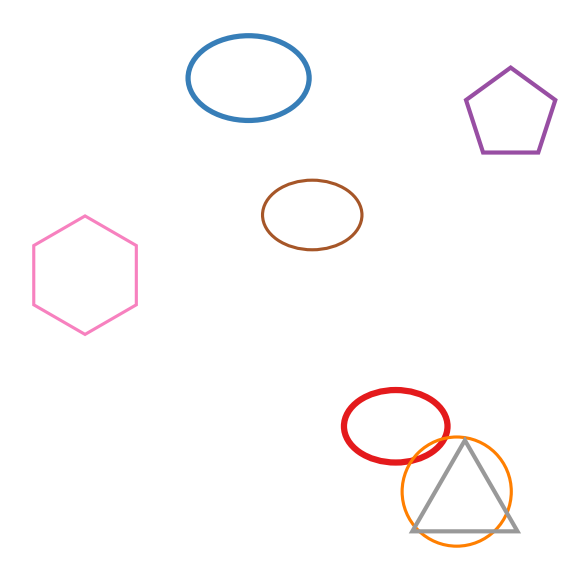[{"shape": "oval", "thickness": 3, "radius": 0.45, "center": [0.685, 0.261]}, {"shape": "oval", "thickness": 2.5, "radius": 0.52, "center": [0.43, 0.864]}, {"shape": "pentagon", "thickness": 2, "radius": 0.41, "center": [0.884, 0.801]}, {"shape": "circle", "thickness": 1.5, "radius": 0.47, "center": [0.791, 0.148]}, {"shape": "oval", "thickness": 1.5, "radius": 0.43, "center": [0.541, 0.627]}, {"shape": "hexagon", "thickness": 1.5, "radius": 0.51, "center": [0.147, 0.523]}, {"shape": "triangle", "thickness": 2, "radius": 0.53, "center": [0.805, 0.132]}]